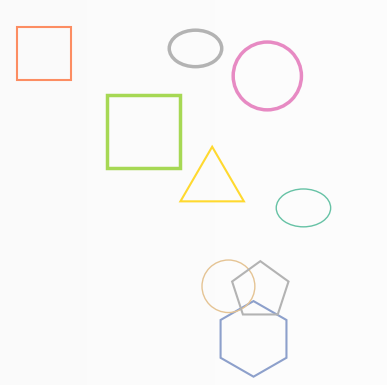[{"shape": "oval", "thickness": 1, "radius": 0.35, "center": [0.783, 0.46]}, {"shape": "square", "thickness": 1.5, "radius": 0.34, "center": [0.114, 0.862]}, {"shape": "hexagon", "thickness": 1.5, "radius": 0.49, "center": [0.654, 0.12]}, {"shape": "circle", "thickness": 2.5, "radius": 0.44, "center": [0.69, 0.803]}, {"shape": "square", "thickness": 2.5, "radius": 0.48, "center": [0.37, 0.658]}, {"shape": "triangle", "thickness": 1.5, "radius": 0.47, "center": [0.548, 0.524]}, {"shape": "circle", "thickness": 1, "radius": 0.34, "center": [0.589, 0.256]}, {"shape": "oval", "thickness": 2.5, "radius": 0.34, "center": [0.504, 0.874]}, {"shape": "pentagon", "thickness": 1.5, "radius": 0.38, "center": [0.672, 0.245]}]